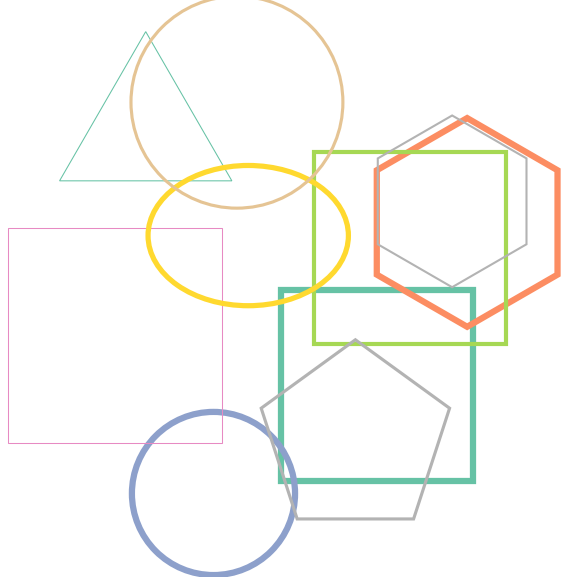[{"shape": "square", "thickness": 3, "radius": 0.83, "center": [0.652, 0.332]}, {"shape": "triangle", "thickness": 0.5, "radius": 0.86, "center": [0.252, 0.772]}, {"shape": "hexagon", "thickness": 3, "radius": 0.9, "center": [0.809, 0.614]}, {"shape": "circle", "thickness": 3, "radius": 0.71, "center": [0.37, 0.145]}, {"shape": "square", "thickness": 0.5, "radius": 0.93, "center": [0.199, 0.418]}, {"shape": "square", "thickness": 2, "radius": 0.83, "center": [0.71, 0.57]}, {"shape": "oval", "thickness": 2.5, "radius": 0.87, "center": [0.43, 0.591]}, {"shape": "circle", "thickness": 1.5, "radius": 0.92, "center": [0.41, 0.822]}, {"shape": "pentagon", "thickness": 1.5, "radius": 0.86, "center": [0.615, 0.239]}, {"shape": "hexagon", "thickness": 1, "radius": 0.74, "center": [0.783, 0.65]}]